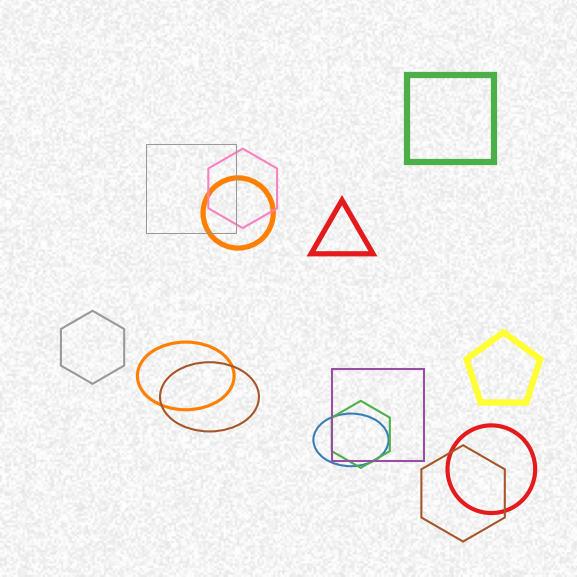[{"shape": "triangle", "thickness": 2.5, "radius": 0.31, "center": [0.592, 0.591]}, {"shape": "circle", "thickness": 2, "radius": 0.38, "center": [0.851, 0.187]}, {"shape": "oval", "thickness": 1, "radius": 0.33, "center": [0.608, 0.237]}, {"shape": "hexagon", "thickness": 1, "radius": 0.29, "center": [0.625, 0.247]}, {"shape": "square", "thickness": 3, "radius": 0.38, "center": [0.781, 0.793]}, {"shape": "square", "thickness": 1, "radius": 0.4, "center": [0.655, 0.28]}, {"shape": "circle", "thickness": 2.5, "radius": 0.3, "center": [0.412, 0.63]}, {"shape": "oval", "thickness": 1.5, "radius": 0.42, "center": [0.322, 0.348]}, {"shape": "pentagon", "thickness": 3, "radius": 0.34, "center": [0.872, 0.356]}, {"shape": "hexagon", "thickness": 1, "radius": 0.42, "center": [0.802, 0.145]}, {"shape": "oval", "thickness": 1, "radius": 0.43, "center": [0.363, 0.312]}, {"shape": "hexagon", "thickness": 1, "radius": 0.34, "center": [0.42, 0.673]}, {"shape": "square", "thickness": 0.5, "radius": 0.39, "center": [0.331, 0.673]}, {"shape": "hexagon", "thickness": 1, "radius": 0.32, "center": [0.16, 0.398]}]